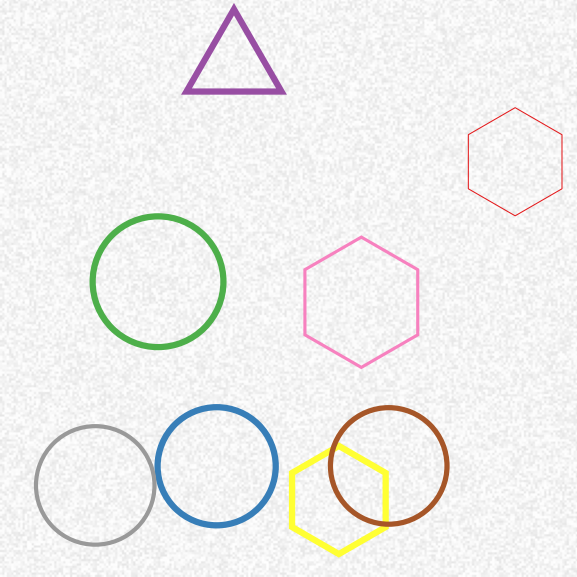[{"shape": "hexagon", "thickness": 0.5, "radius": 0.47, "center": [0.892, 0.719]}, {"shape": "circle", "thickness": 3, "radius": 0.51, "center": [0.375, 0.192]}, {"shape": "circle", "thickness": 3, "radius": 0.57, "center": [0.274, 0.511]}, {"shape": "triangle", "thickness": 3, "radius": 0.48, "center": [0.405, 0.888]}, {"shape": "hexagon", "thickness": 3, "radius": 0.47, "center": [0.587, 0.133]}, {"shape": "circle", "thickness": 2.5, "radius": 0.5, "center": [0.673, 0.192]}, {"shape": "hexagon", "thickness": 1.5, "radius": 0.56, "center": [0.626, 0.476]}, {"shape": "circle", "thickness": 2, "radius": 0.51, "center": [0.165, 0.159]}]